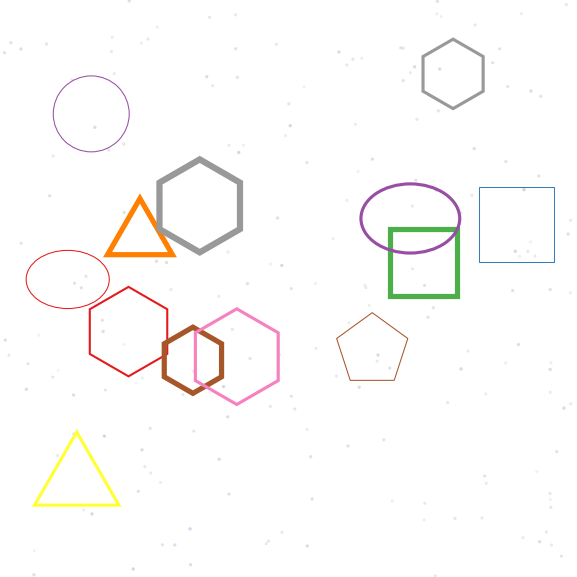[{"shape": "oval", "thickness": 0.5, "radius": 0.36, "center": [0.117, 0.515]}, {"shape": "hexagon", "thickness": 1, "radius": 0.39, "center": [0.223, 0.425]}, {"shape": "square", "thickness": 0.5, "radius": 0.33, "center": [0.894, 0.61]}, {"shape": "square", "thickness": 2.5, "radius": 0.29, "center": [0.734, 0.545]}, {"shape": "oval", "thickness": 1.5, "radius": 0.43, "center": [0.711, 0.621]}, {"shape": "circle", "thickness": 0.5, "radius": 0.33, "center": [0.158, 0.802]}, {"shape": "triangle", "thickness": 2.5, "radius": 0.32, "center": [0.242, 0.591]}, {"shape": "triangle", "thickness": 1.5, "radius": 0.42, "center": [0.133, 0.167]}, {"shape": "hexagon", "thickness": 2.5, "radius": 0.29, "center": [0.334, 0.375]}, {"shape": "pentagon", "thickness": 0.5, "radius": 0.32, "center": [0.645, 0.393]}, {"shape": "hexagon", "thickness": 1.5, "radius": 0.41, "center": [0.41, 0.382]}, {"shape": "hexagon", "thickness": 3, "radius": 0.4, "center": [0.346, 0.643]}, {"shape": "hexagon", "thickness": 1.5, "radius": 0.3, "center": [0.785, 0.871]}]